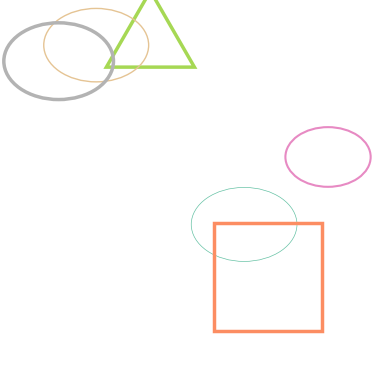[{"shape": "oval", "thickness": 0.5, "radius": 0.69, "center": [0.634, 0.417]}, {"shape": "square", "thickness": 2.5, "radius": 0.7, "center": [0.696, 0.28]}, {"shape": "oval", "thickness": 1.5, "radius": 0.55, "center": [0.852, 0.592]}, {"shape": "triangle", "thickness": 2.5, "radius": 0.66, "center": [0.391, 0.892]}, {"shape": "oval", "thickness": 1, "radius": 0.68, "center": [0.25, 0.883]}, {"shape": "oval", "thickness": 2.5, "radius": 0.71, "center": [0.152, 0.841]}]